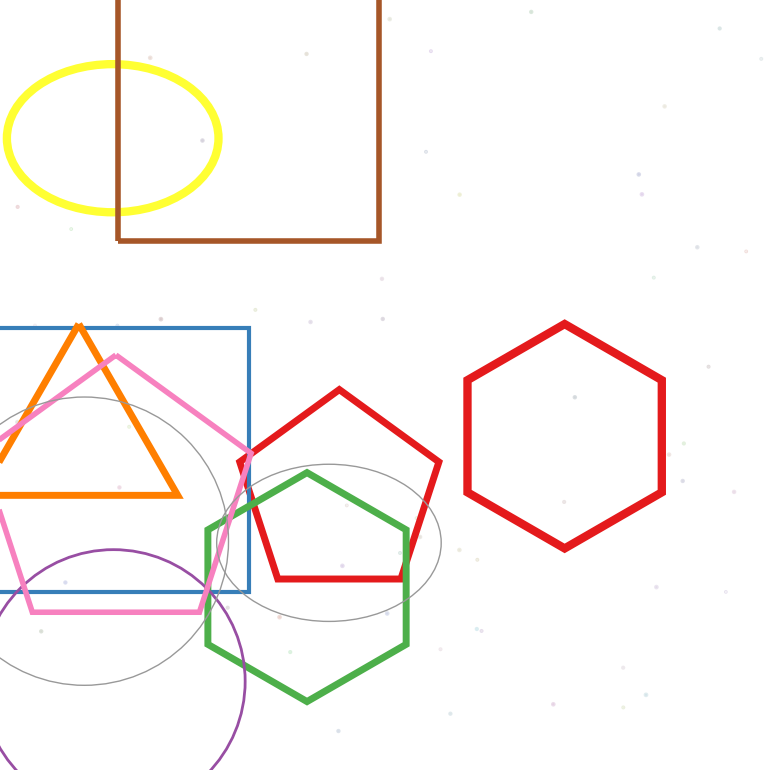[{"shape": "hexagon", "thickness": 3, "radius": 0.73, "center": [0.733, 0.433]}, {"shape": "pentagon", "thickness": 2.5, "radius": 0.68, "center": [0.441, 0.358]}, {"shape": "square", "thickness": 1.5, "radius": 0.86, "center": [0.152, 0.402]}, {"shape": "hexagon", "thickness": 2.5, "radius": 0.74, "center": [0.399, 0.238]}, {"shape": "circle", "thickness": 1, "radius": 0.86, "center": [0.147, 0.115]}, {"shape": "triangle", "thickness": 2.5, "radius": 0.74, "center": [0.102, 0.431]}, {"shape": "oval", "thickness": 3, "radius": 0.69, "center": [0.146, 0.821]}, {"shape": "square", "thickness": 2, "radius": 0.85, "center": [0.323, 0.857]}, {"shape": "pentagon", "thickness": 2, "radius": 0.92, "center": [0.15, 0.354]}, {"shape": "oval", "thickness": 0.5, "radius": 0.73, "center": [0.427, 0.295]}, {"shape": "circle", "thickness": 0.5, "radius": 0.94, "center": [0.11, 0.297]}]